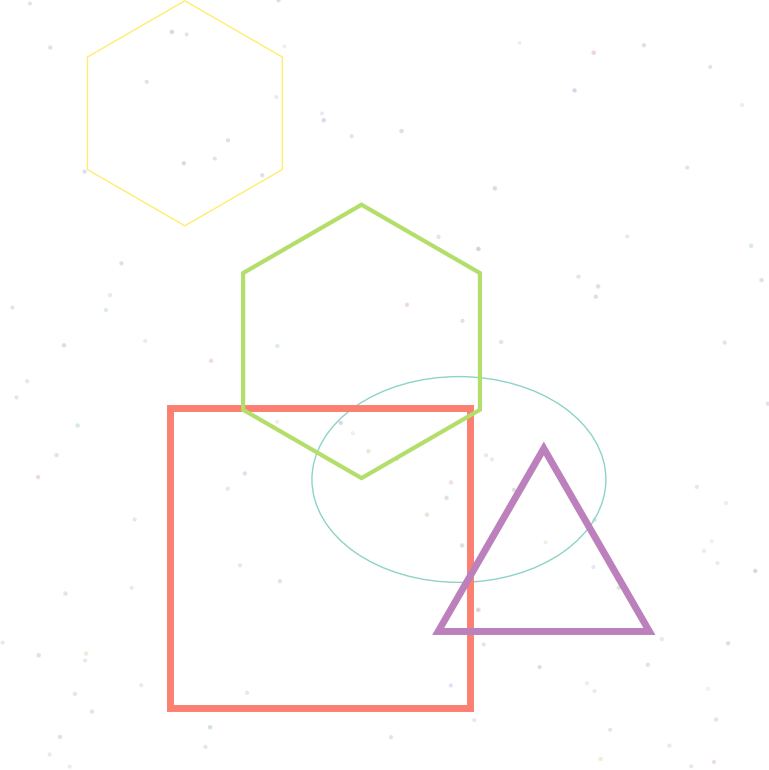[{"shape": "oval", "thickness": 0.5, "radius": 0.95, "center": [0.596, 0.377]}, {"shape": "square", "thickness": 2.5, "radius": 0.97, "center": [0.415, 0.275]}, {"shape": "hexagon", "thickness": 1.5, "radius": 0.89, "center": [0.47, 0.557]}, {"shape": "triangle", "thickness": 2.5, "radius": 0.79, "center": [0.706, 0.259]}, {"shape": "hexagon", "thickness": 0.5, "radius": 0.73, "center": [0.24, 0.853]}]